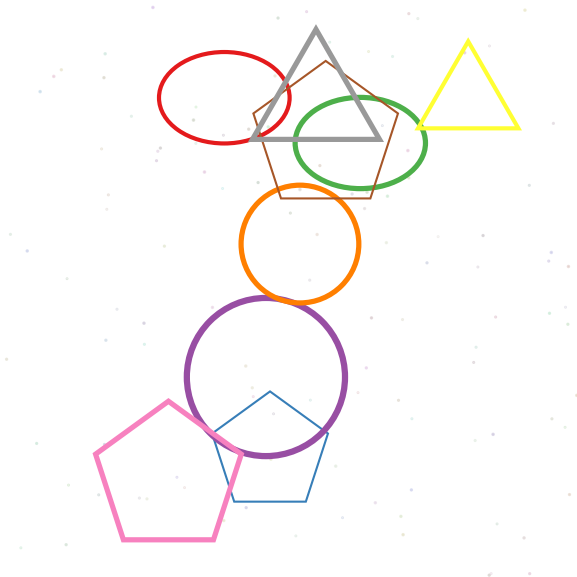[{"shape": "oval", "thickness": 2, "radius": 0.57, "center": [0.388, 0.83]}, {"shape": "pentagon", "thickness": 1, "radius": 0.53, "center": [0.468, 0.216]}, {"shape": "oval", "thickness": 2.5, "radius": 0.56, "center": [0.624, 0.752]}, {"shape": "circle", "thickness": 3, "radius": 0.68, "center": [0.46, 0.346]}, {"shape": "circle", "thickness": 2.5, "radius": 0.51, "center": [0.519, 0.577]}, {"shape": "triangle", "thickness": 2, "radius": 0.5, "center": [0.811, 0.827]}, {"shape": "pentagon", "thickness": 1, "radius": 0.66, "center": [0.564, 0.762]}, {"shape": "pentagon", "thickness": 2.5, "radius": 0.66, "center": [0.292, 0.172]}, {"shape": "triangle", "thickness": 2.5, "radius": 0.63, "center": [0.547, 0.821]}]